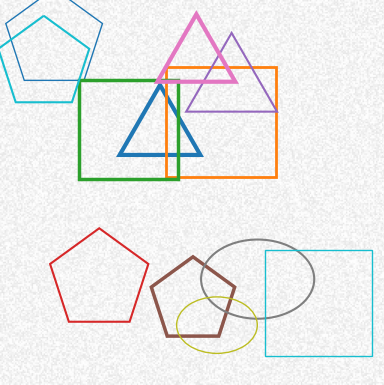[{"shape": "triangle", "thickness": 3, "radius": 0.61, "center": [0.416, 0.658]}, {"shape": "pentagon", "thickness": 1, "radius": 0.66, "center": [0.141, 0.898]}, {"shape": "square", "thickness": 2, "radius": 0.72, "center": [0.575, 0.682]}, {"shape": "square", "thickness": 2.5, "radius": 0.64, "center": [0.334, 0.663]}, {"shape": "pentagon", "thickness": 1.5, "radius": 0.67, "center": [0.258, 0.273]}, {"shape": "triangle", "thickness": 1.5, "radius": 0.68, "center": [0.602, 0.778]}, {"shape": "pentagon", "thickness": 2.5, "radius": 0.57, "center": [0.501, 0.219]}, {"shape": "triangle", "thickness": 3, "radius": 0.58, "center": [0.51, 0.846]}, {"shape": "oval", "thickness": 1.5, "radius": 0.73, "center": [0.669, 0.275]}, {"shape": "oval", "thickness": 1, "radius": 0.52, "center": [0.564, 0.155]}, {"shape": "square", "thickness": 1, "radius": 0.69, "center": [0.828, 0.213]}, {"shape": "pentagon", "thickness": 1.5, "radius": 0.62, "center": [0.114, 0.835]}]